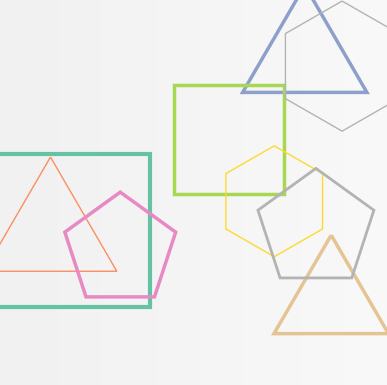[{"shape": "square", "thickness": 3, "radius": 0.99, "center": [0.189, 0.401]}, {"shape": "triangle", "thickness": 1, "radius": 0.99, "center": [0.13, 0.394]}, {"shape": "triangle", "thickness": 2.5, "radius": 0.93, "center": [0.787, 0.853]}, {"shape": "pentagon", "thickness": 2.5, "radius": 0.75, "center": [0.31, 0.351]}, {"shape": "square", "thickness": 2.5, "radius": 0.71, "center": [0.591, 0.637]}, {"shape": "hexagon", "thickness": 1, "radius": 0.72, "center": [0.708, 0.477]}, {"shape": "triangle", "thickness": 2.5, "radius": 0.85, "center": [0.855, 0.219]}, {"shape": "pentagon", "thickness": 2, "radius": 0.79, "center": [0.815, 0.405]}, {"shape": "hexagon", "thickness": 1, "radius": 0.84, "center": [0.883, 0.828]}]